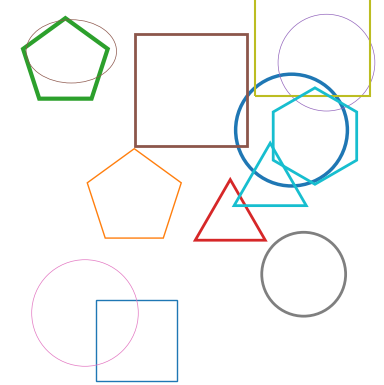[{"shape": "circle", "thickness": 2.5, "radius": 0.73, "center": [0.757, 0.662]}, {"shape": "square", "thickness": 1, "radius": 0.53, "center": [0.355, 0.116]}, {"shape": "pentagon", "thickness": 1, "radius": 0.64, "center": [0.349, 0.485]}, {"shape": "pentagon", "thickness": 3, "radius": 0.58, "center": [0.17, 0.837]}, {"shape": "triangle", "thickness": 2, "radius": 0.52, "center": [0.598, 0.429]}, {"shape": "circle", "thickness": 0.5, "radius": 0.63, "center": [0.848, 0.837]}, {"shape": "oval", "thickness": 0.5, "radius": 0.59, "center": [0.185, 0.867]}, {"shape": "square", "thickness": 2, "radius": 0.72, "center": [0.497, 0.766]}, {"shape": "circle", "thickness": 0.5, "radius": 0.69, "center": [0.221, 0.187]}, {"shape": "circle", "thickness": 2, "radius": 0.54, "center": [0.789, 0.288]}, {"shape": "square", "thickness": 1.5, "radius": 0.75, "center": [0.812, 0.9]}, {"shape": "triangle", "thickness": 2, "radius": 0.54, "center": [0.702, 0.52]}, {"shape": "hexagon", "thickness": 2, "radius": 0.63, "center": [0.818, 0.647]}]